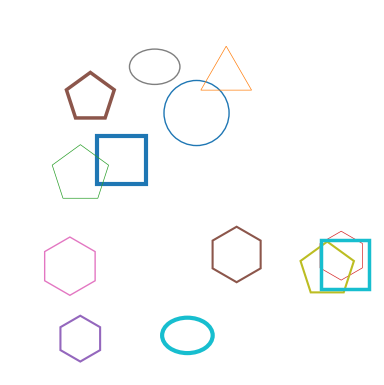[{"shape": "square", "thickness": 3, "radius": 0.32, "center": [0.317, 0.585]}, {"shape": "circle", "thickness": 1, "radius": 0.42, "center": [0.51, 0.706]}, {"shape": "triangle", "thickness": 0.5, "radius": 0.38, "center": [0.588, 0.804]}, {"shape": "pentagon", "thickness": 0.5, "radius": 0.38, "center": [0.209, 0.547]}, {"shape": "hexagon", "thickness": 0.5, "radius": 0.32, "center": [0.886, 0.336]}, {"shape": "hexagon", "thickness": 1.5, "radius": 0.3, "center": [0.209, 0.12]}, {"shape": "pentagon", "thickness": 2.5, "radius": 0.33, "center": [0.235, 0.746]}, {"shape": "hexagon", "thickness": 1.5, "radius": 0.36, "center": [0.615, 0.339]}, {"shape": "hexagon", "thickness": 1, "radius": 0.38, "center": [0.182, 0.309]}, {"shape": "oval", "thickness": 1, "radius": 0.33, "center": [0.402, 0.827]}, {"shape": "pentagon", "thickness": 1.5, "radius": 0.36, "center": [0.85, 0.3]}, {"shape": "oval", "thickness": 3, "radius": 0.33, "center": [0.487, 0.129]}, {"shape": "square", "thickness": 2.5, "radius": 0.32, "center": [0.896, 0.312]}]